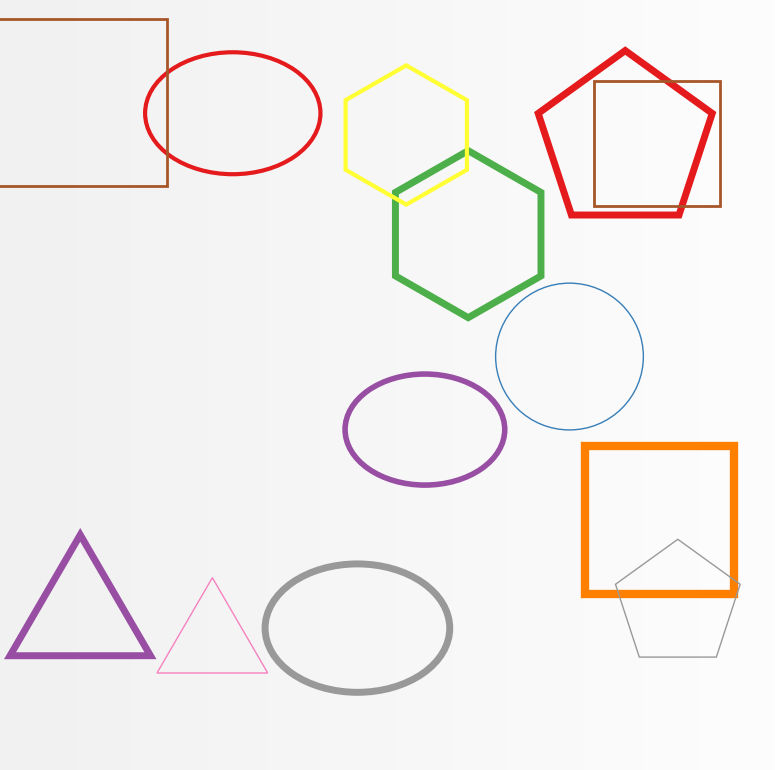[{"shape": "pentagon", "thickness": 2.5, "radius": 0.59, "center": [0.807, 0.816]}, {"shape": "oval", "thickness": 1.5, "radius": 0.57, "center": [0.3, 0.853]}, {"shape": "circle", "thickness": 0.5, "radius": 0.48, "center": [0.735, 0.537]}, {"shape": "hexagon", "thickness": 2.5, "radius": 0.54, "center": [0.604, 0.696]}, {"shape": "triangle", "thickness": 2.5, "radius": 0.52, "center": [0.104, 0.201]}, {"shape": "oval", "thickness": 2, "radius": 0.52, "center": [0.548, 0.442]}, {"shape": "square", "thickness": 3, "radius": 0.48, "center": [0.851, 0.325]}, {"shape": "hexagon", "thickness": 1.5, "radius": 0.45, "center": [0.524, 0.825]}, {"shape": "square", "thickness": 1, "radius": 0.4, "center": [0.848, 0.814]}, {"shape": "square", "thickness": 1, "radius": 0.54, "center": [0.107, 0.867]}, {"shape": "triangle", "thickness": 0.5, "radius": 0.41, "center": [0.274, 0.167]}, {"shape": "pentagon", "thickness": 0.5, "radius": 0.42, "center": [0.875, 0.215]}, {"shape": "oval", "thickness": 2.5, "radius": 0.6, "center": [0.461, 0.184]}]